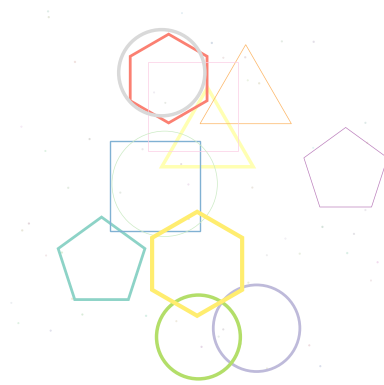[{"shape": "pentagon", "thickness": 2, "radius": 0.59, "center": [0.264, 0.318]}, {"shape": "triangle", "thickness": 2.5, "radius": 0.69, "center": [0.539, 0.635]}, {"shape": "circle", "thickness": 2, "radius": 0.56, "center": [0.666, 0.147]}, {"shape": "hexagon", "thickness": 2, "radius": 0.58, "center": [0.438, 0.796]}, {"shape": "square", "thickness": 1, "radius": 0.58, "center": [0.403, 0.517]}, {"shape": "triangle", "thickness": 0.5, "radius": 0.68, "center": [0.638, 0.747]}, {"shape": "circle", "thickness": 2.5, "radius": 0.54, "center": [0.515, 0.125]}, {"shape": "square", "thickness": 0.5, "radius": 0.58, "center": [0.502, 0.724]}, {"shape": "circle", "thickness": 2.5, "radius": 0.56, "center": [0.42, 0.811]}, {"shape": "pentagon", "thickness": 0.5, "radius": 0.57, "center": [0.898, 0.555]}, {"shape": "circle", "thickness": 0.5, "radius": 0.68, "center": [0.428, 0.523]}, {"shape": "hexagon", "thickness": 3, "radius": 0.68, "center": [0.512, 0.315]}]